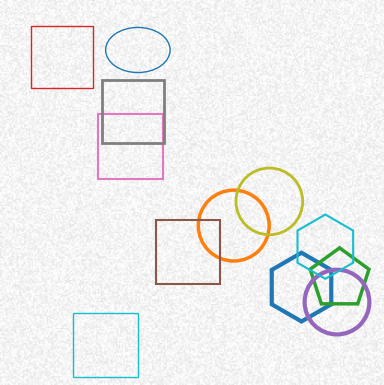[{"shape": "hexagon", "thickness": 3, "radius": 0.45, "center": [0.783, 0.254]}, {"shape": "oval", "thickness": 1, "radius": 0.42, "center": [0.358, 0.87]}, {"shape": "circle", "thickness": 2.5, "radius": 0.46, "center": [0.607, 0.414]}, {"shape": "pentagon", "thickness": 2.5, "radius": 0.4, "center": [0.882, 0.276]}, {"shape": "square", "thickness": 1, "radius": 0.4, "center": [0.162, 0.853]}, {"shape": "circle", "thickness": 3, "radius": 0.42, "center": [0.875, 0.215]}, {"shape": "square", "thickness": 1.5, "radius": 0.42, "center": [0.489, 0.345]}, {"shape": "square", "thickness": 1.5, "radius": 0.42, "center": [0.339, 0.619]}, {"shape": "square", "thickness": 2, "radius": 0.41, "center": [0.346, 0.71]}, {"shape": "circle", "thickness": 2, "radius": 0.43, "center": [0.7, 0.477]}, {"shape": "square", "thickness": 1, "radius": 0.42, "center": [0.274, 0.104]}, {"shape": "hexagon", "thickness": 1.5, "radius": 0.42, "center": [0.845, 0.359]}]